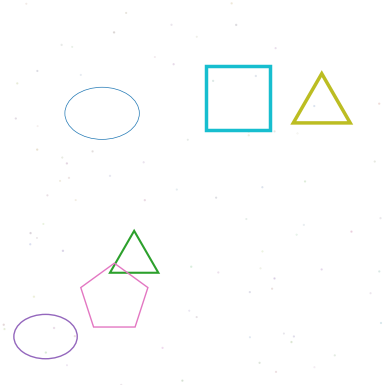[{"shape": "oval", "thickness": 0.5, "radius": 0.48, "center": [0.265, 0.706]}, {"shape": "triangle", "thickness": 1.5, "radius": 0.36, "center": [0.348, 0.328]}, {"shape": "oval", "thickness": 1, "radius": 0.41, "center": [0.118, 0.126]}, {"shape": "pentagon", "thickness": 1, "radius": 0.46, "center": [0.297, 0.225]}, {"shape": "triangle", "thickness": 2.5, "radius": 0.43, "center": [0.836, 0.723]}, {"shape": "square", "thickness": 2.5, "radius": 0.42, "center": [0.619, 0.746]}]